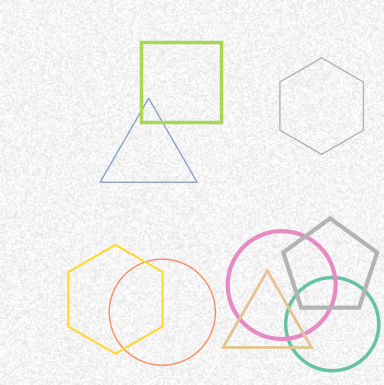[{"shape": "circle", "thickness": 2.5, "radius": 0.6, "center": [0.863, 0.158]}, {"shape": "circle", "thickness": 1, "radius": 0.69, "center": [0.422, 0.189]}, {"shape": "triangle", "thickness": 1, "radius": 0.73, "center": [0.386, 0.599]}, {"shape": "circle", "thickness": 3, "radius": 0.7, "center": [0.732, 0.26]}, {"shape": "square", "thickness": 2.5, "radius": 0.52, "center": [0.471, 0.788]}, {"shape": "hexagon", "thickness": 1.5, "radius": 0.71, "center": [0.3, 0.223]}, {"shape": "triangle", "thickness": 2, "radius": 0.66, "center": [0.694, 0.164]}, {"shape": "pentagon", "thickness": 3, "radius": 0.64, "center": [0.858, 0.305]}, {"shape": "hexagon", "thickness": 1, "radius": 0.63, "center": [0.835, 0.724]}]